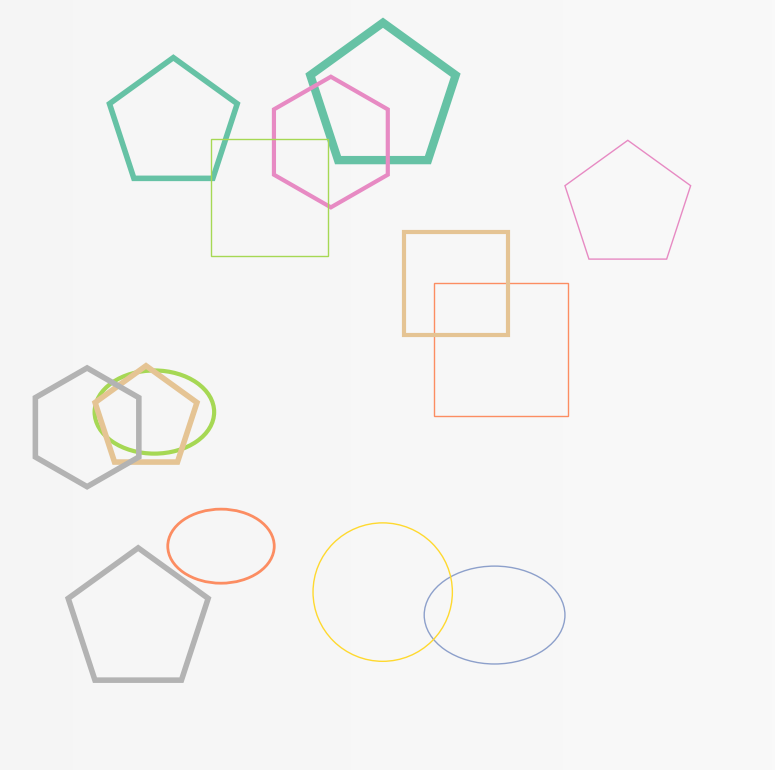[{"shape": "pentagon", "thickness": 3, "radius": 0.49, "center": [0.494, 0.872]}, {"shape": "pentagon", "thickness": 2, "radius": 0.43, "center": [0.224, 0.838]}, {"shape": "square", "thickness": 0.5, "radius": 0.43, "center": [0.646, 0.546]}, {"shape": "oval", "thickness": 1, "radius": 0.34, "center": [0.285, 0.291]}, {"shape": "oval", "thickness": 0.5, "radius": 0.45, "center": [0.638, 0.201]}, {"shape": "hexagon", "thickness": 1.5, "radius": 0.42, "center": [0.427, 0.816]}, {"shape": "pentagon", "thickness": 0.5, "radius": 0.43, "center": [0.81, 0.732]}, {"shape": "square", "thickness": 0.5, "radius": 0.38, "center": [0.348, 0.743]}, {"shape": "oval", "thickness": 1.5, "radius": 0.39, "center": [0.199, 0.465]}, {"shape": "circle", "thickness": 0.5, "radius": 0.45, "center": [0.494, 0.231]}, {"shape": "square", "thickness": 1.5, "radius": 0.33, "center": [0.588, 0.632]}, {"shape": "pentagon", "thickness": 2, "radius": 0.35, "center": [0.188, 0.456]}, {"shape": "hexagon", "thickness": 2, "radius": 0.39, "center": [0.112, 0.445]}, {"shape": "pentagon", "thickness": 2, "radius": 0.47, "center": [0.178, 0.194]}]